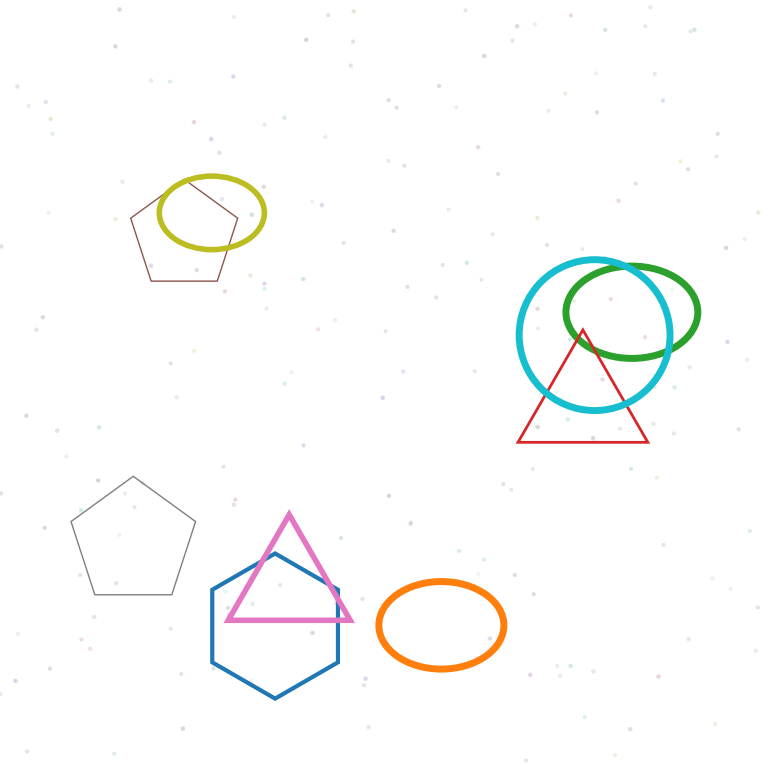[{"shape": "hexagon", "thickness": 1.5, "radius": 0.47, "center": [0.357, 0.187]}, {"shape": "oval", "thickness": 2.5, "radius": 0.41, "center": [0.573, 0.188]}, {"shape": "oval", "thickness": 2.5, "radius": 0.43, "center": [0.821, 0.594]}, {"shape": "triangle", "thickness": 1, "radius": 0.49, "center": [0.757, 0.474]}, {"shape": "pentagon", "thickness": 0.5, "radius": 0.37, "center": [0.239, 0.694]}, {"shape": "triangle", "thickness": 2, "radius": 0.46, "center": [0.376, 0.24]}, {"shape": "pentagon", "thickness": 0.5, "radius": 0.43, "center": [0.173, 0.296]}, {"shape": "oval", "thickness": 2, "radius": 0.34, "center": [0.275, 0.724]}, {"shape": "circle", "thickness": 2.5, "radius": 0.49, "center": [0.772, 0.565]}]